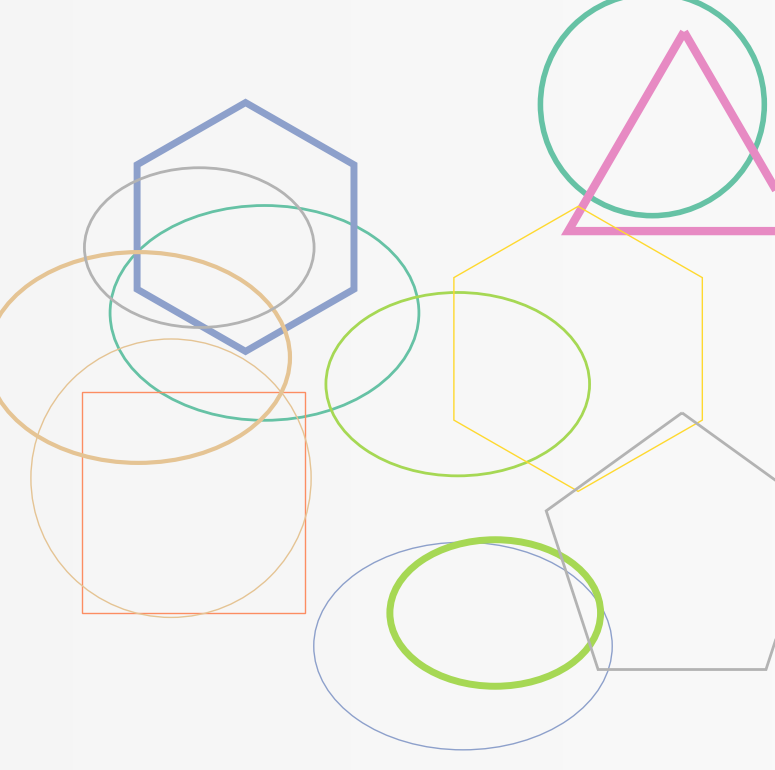[{"shape": "oval", "thickness": 1, "radius": 1.0, "center": [0.341, 0.594]}, {"shape": "circle", "thickness": 2, "radius": 0.72, "center": [0.842, 0.864]}, {"shape": "square", "thickness": 0.5, "radius": 0.72, "center": [0.25, 0.347]}, {"shape": "oval", "thickness": 0.5, "radius": 0.96, "center": [0.597, 0.161]}, {"shape": "hexagon", "thickness": 2.5, "radius": 0.81, "center": [0.317, 0.705]}, {"shape": "triangle", "thickness": 3, "radius": 0.86, "center": [0.883, 0.786]}, {"shape": "oval", "thickness": 1, "radius": 0.85, "center": [0.591, 0.501]}, {"shape": "oval", "thickness": 2.5, "radius": 0.68, "center": [0.639, 0.204]}, {"shape": "hexagon", "thickness": 0.5, "radius": 0.93, "center": [0.746, 0.547]}, {"shape": "oval", "thickness": 1.5, "radius": 0.98, "center": [0.179, 0.536]}, {"shape": "circle", "thickness": 0.5, "radius": 0.9, "center": [0.221, 0.379]}, {"shape": "pentagon", "thickness": 1, "radius": 0.92, "center": [0.88, 0.28]}, {"shape": "oval", "thickness": 1, "radius": 0.74, "center": [0.257, 0.678]}]